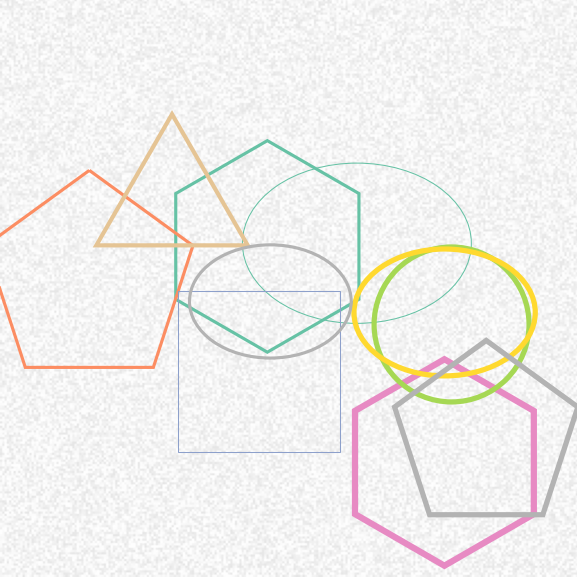[{"shape": "oval", "thickness": 0.5, "radius": 0.99, "center": [0.618, 0.578]}, {"shape": "hexagon", "thickness": 1.5, "radius": 0.92, "center": [0.463, 0.572]}, {"shape": "pentagon", "thickness": 1.5, "radius": 0.94, "center": [0.155, 0.516]}, {"shape": "square", "thickness": 0.5, "radius": 0.7, "center": [0.449, 0.356]}, {"shape": "hexagon", "thickness": 3, "radius": 0.89, "center": [0.77, 0.198]}, {"shape": "circle", "thickness": 2.5, "radius": 0.67, "center": [0.782, 0.437]}, {"shape": "oval", "thickness": 2.5, "radius": 0.78, "center": [0.77, 0.458]}, {"shape": "triangle", "thickness": 2, "radius": 0.76, "center": [0.298, 0.65]}, {"shape": "oval", "thickness": 1.5, "radius": 0.7, "center": [0.468, 0.477]}, {"shape": "pentagon", "thickness": 2.5, "radius": 0.83, "center": [0.842, 0.243]}]